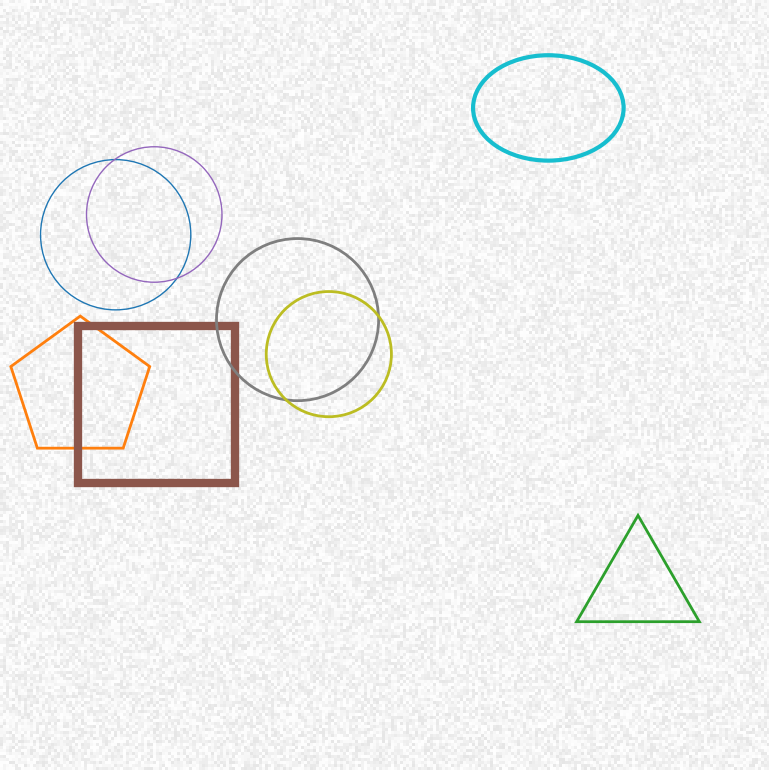[{"shape": "circle", "thickness": 0.5, "radius": 0.49, "center": [0.15, 0.695]}, {"shape": "pentagon", "thickness": 1, "radius": 0.47, "center": [0.104, 0.495]}, {"shape": "triangle", "thickness": 1, "radius": 0.46, "center": [0.829, 0.239]}, {"shape": "circle", "thickness": 0.5, "radius": 0.44, "center": [0.2, 0.721]}, {"shape": "square", "thickness": 3, "radius": 0.51, "center": [0.203, 0.475]}, {"shape": "circle", "thickness": 1, "radius": 0.53, "center": [0.386, 0.585]}, {"shape": "circle", "thickness": 1, "radius": 0.41, "center": [0.427, 0.54]}, {"shape": "oval", "thickness": 1.5, "radius": 0.49, "center": [0.712, 0.86]}]